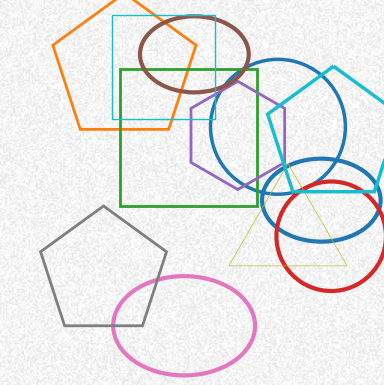[{"shape": "circle", "thickness": 2.5, "radius": 0.88, "center": [0.722, 0.671]}, {"shape": "oval", "thickness": 3, "radius": 0.77, "center": [0.835, 0.48]}, {"shape": "pentagon", "thickness": 2, "radius": 0.98, "center": [0.323, 0.822]}, {"shape": "square", "thickness": 2, "radius": 0.89, "center": [0.49, 0.642]}, {"shape": "circle", "thickness": 3, "radius": 0.71, "center": [0.86, 0.386]}, {"shape": "hexagon", "thickness": 2, "radius": 0.7, "center": [0.618, 0.648]}, {"shape": "oval", "thickness": 3, "radius": 0.71, "center": [0.505, 0.859]}, {"shape": "oval", "thickness": 3, "radius": 0.92, "center": [0.478, 0.154]}, {"shape": "pentagon", "thickness": 2, "radius": 0.86, "center": [0.269, 0.293]}, {"shape": "triangle", "thickness": 0.5, "radius": 0.89, "center": [0.748, 0.398]}, {"shape": "pentagon", "thickness": 2.5, "radius": 0.9, "center": [0.867, 0.648]}, {"shape": "square", "thickness": 1, "radius": 0.67, "center": [0.425, 0.825]}]